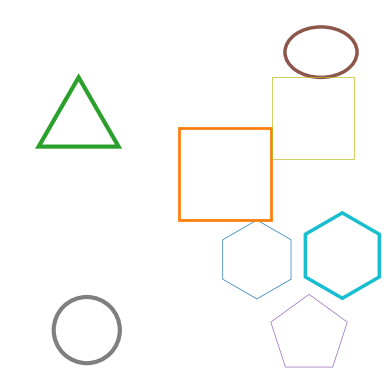[{"shape": "hexagon", "thickness": 0.5, "radius": 0.51, "center": [0.667, 0.326]}, {"shape": "square", "thickness": 2, "radius": 0.6, "center": [0.585, 0.548]}, {"shape": "triangle", "thickness": 3, "radius": 0.6, "center": [0.204, 0.679]}, {"shape": "pentagon", "thickness": 0.5, "radius": 0.52, "center": [0.803, 0.131]}, {"shape": "oval", "thickness": 2.5, "radius": 0.47, "center": [0.834, 0.865]}, {"shape": "circle", "thickness": 3, "radius": 0.43, "center": [0.225, 0.143]}, {"shape": "square", "thickness": 0.5, "radius": 0.53, "center": [0.812, 0.693]}, {"shape": "hexagon", "thickness": 2.5, "radius": 0.55, "center": [0.889, 0.336]}]